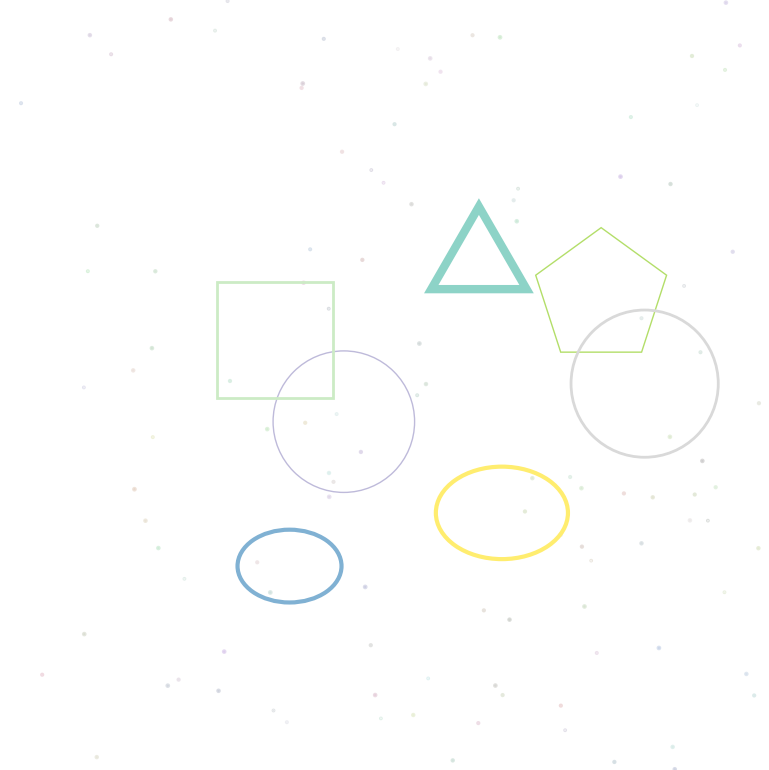[{"shape": "triangle", "thickness": 3, "radius": 0.36, "center": [0.622, 0.66]}, {"shape": "circle", "thickness": 0.5, "radius": 0.46, "center": [0.447, 0.452]}, {"shape": "oval", "thickness": 1.5, "radius": 0.34, "center": [0.376, 0.265]}, {"shape": "pentagon", "thickness": 0.5, "radius": 0.45, "center": [0.781, 0.615]}, {"shape": "circle", "thickness": 1, "radius": 0.48, "center": [0.837, 0.502]}, {"shape": "square", "thickness": 1, "radius": 0.38, "center": [0.357, 0.559]}, {"shape": "oval", "thickness": 1.5, "radius": 0.43, "center": [0.652, 0.334]}]